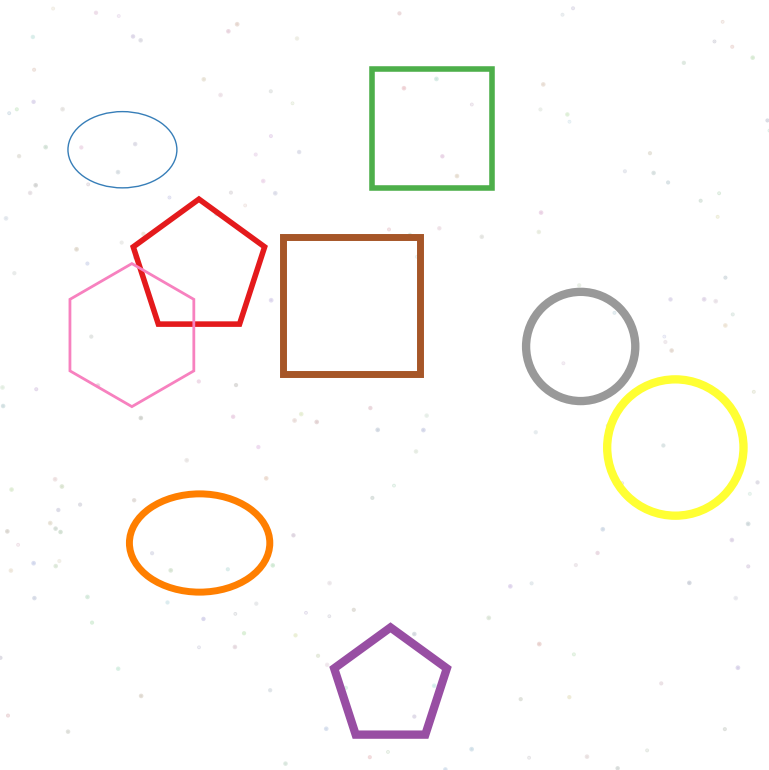[{"shape": "pentagon", "thickness": 2, "radius": 0.45, "center": [0.258, 0.652]}, {"shape": "oval", "thickness": 0.5, "radius": 0.35, "center": [0.159, 0.806]}, {"shape": "square", "thickness": 2, "radius": 0.39, "center": [0.561, 0.833]}, {"shape": "pentagon", "thickness": 3, "radius": 0.38, "center": [0.507, 0.108]}, {"shape": "oval", "thickness": 2.5, "radius": 0.46, "center": [0.259, 0.295]}, {"shape": "circle", "thickness": 3, "radius": 0.44, "center": [0.877, 0.419]}, {"shape": "square", "thickness": 2.5, "radius": 0.44, "center": [0.456, 0.604]}, {"shape": "hexagon", "thickness": 1, "radius": 0.46, "center": [0.171, 0.565]}, {"shape": "circle", "thickness": 3, "radius": 0.35, "center": [0.754, 0.55]}]